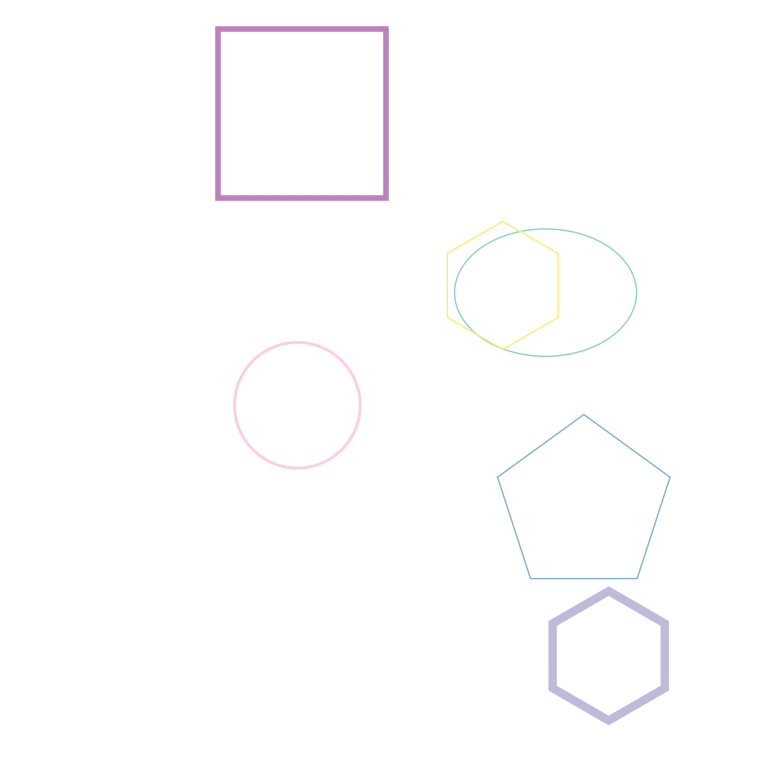[{"shape": "oval", "thickness": 0.5, "radius": 0.59, "center": [0.709, 0.62]}, {"shape": "hexagon", "thickness": 3, "radius": 0.42, "center": [0.791, 0.148]}, {"shape": "pentagon", "thickness": 0.5, "radius": 0.59, "center": [0.758, 0.344]}, {"shape": "circle", "thickness": 1, "radius": 0.41, "center": [0.386, 0.474]}, {"shape": "square", "thickness": 2, "radius": 0.55, "center": [0.392, 0.853]}, {"shape": "hexagon", "thickness": 0.5, "radius": 0.42, "center": [0.653, 0.629]}]